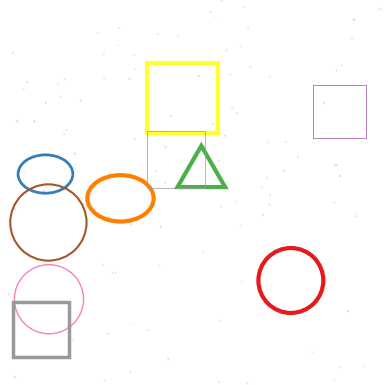[{"shape": "circle", "thickness": 3, "radius": 0.42, "center": [0.756, 0.271]}, {"shape": "oval", "thickness": 2, "radius": 0.36, "center": [0.118, 0.548]}, {"shape": "triangle", "thickness": 3, "radius": 0.36, "center": [0.523, 0.55]}, {"shape": "square", "thickness": 0.5, "radius": 0.35, "center": [0.881, 0.71]}, {"shape": "oval", "thickness": 3, "radius": 0.43, "center": [0.313, 0.485]}, {"shape": "square", "thickness": 3, "radius": 0.46, "center": [0.474, 0.746]}, {"shape": "circle", "thickness": 1.5, "radius": 0.5, "center": [0.126, 0.422]}, {"shape": "circle", "thickness": 1, "radius": 0.45, "center": [0.127, 0.223]}, {"shape": "square", "thickness": 0.5, "radius": 0.37, "center": [0.457, 0.586]}, {"shape": "square", "thickness": 2.5, "radius": 0.36, "center": [0.107, 0.145]}]